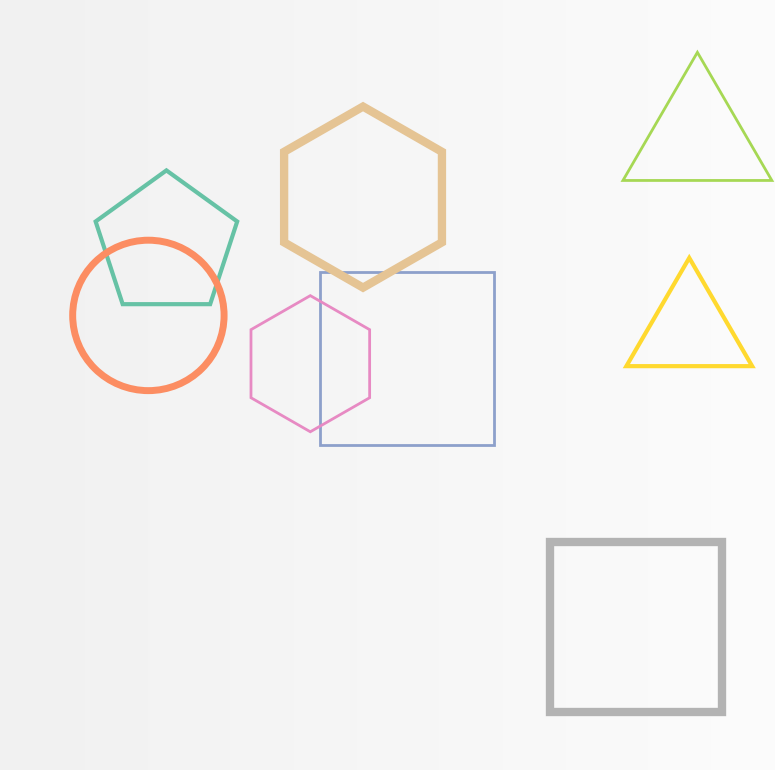[{"shape": "pentagon", "thickness": 1.5, "radius": 0.48, "center": [0.215, 0.683]}, {"shape": "circle", "thickness": 2.5, "radius": 0.49, "center": [0.191, 0.59]}, {"shape": "square", "thickness": 1, "radius": 0.56, "center": [0.525, 0.535]}, {"shape": "hexagon", "thickness": 1, "radius": 0.44, "center": [0.4, 0.528]}, {"shape": "triangle", "thickness": 1, "radius": 0.55, "center": [0.9, 0.821]}, {"shape": "triangle", "thickness": 1.5, "radius": 0.47, "center": [0.889, 0.571]}, {"shape": "hexagon", "thickness": 3, "radius": 0.59, "center": [0.468, 0.744]}, {"shape": "square", "thickness": 3, "radius": 0.55, "center": [0.821, 0.185]}]